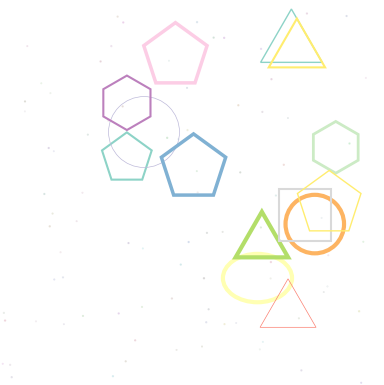[{"shape": "pentagon", "thickness": 1.5, "radius": 0.34, "center": [0.33, 0.588]}, {"shape": "triangle", "thickness": 1, "radius": 0.46, "center": [0.757, 0.884]}, {"shape": "oval", "thickness": 3, "radius": 0.45, "center": [0.669, 0.278]}, {"shape": "circle", "thickness": 0.5, "radius": 0.46, "center": [0.374, 0.657]}, {"shape": "triangle", "thickness": 0.5, "radius": 0.42, "center": [0.748, 0.192]}, {"shape": "pentagon", "thickness": 2.5, "radius": 0.44, "center": [0.503, 0.564]}, {"shape": "circle", "thickness": 3, "radius": 0.38, "center": [0.818, 0.418]}, {"shape": "triangle", "thickness": 3, "radius": 0.39, "center": [0.68, 0.371]}, {"shape": "pentagon", "thickness": 2.5, "radius": 0.43, "center": [0.456, 0.855]}, {"shape": "square", "thickness": 1.5, "radius": 0.34, "center": [0.791, 0.441]}, {"shape": "hexagon", "thickness": 1.5, "radius": 0.35, "center": [0.33, 0.733]}, {"shape": "hexagon", "thickness": 2, "radius": 0.34, "center": [0.872, 0.617]}, {"shape": "pentagon", "thickness": 1, "radius": 0.43, "center": [0.855, 0.471]}, {"shape": "triangle", "thickness": 1.5, "radius": 0.42, "center": [0.771, 0.867]}]